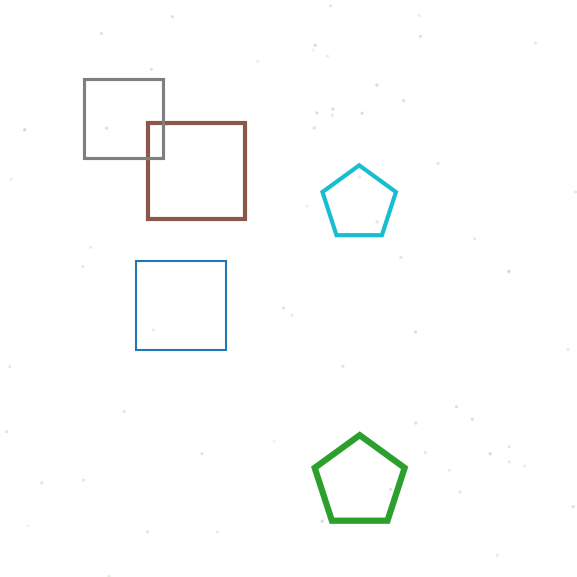[{"shape": "square", "thickness": 1, "radius": 0.39, "center": [0.313, 0.47]}, {"shape": "pentagon", "thickness": 3, "radius": 0.41, "center": [0.623, 0.164]}, {"shape": "square", "thickness": 2, "radius": 0.42, "center": [0.341, 0.703]}, {"shape": "square", "thickness": 1.5, "radius": 0.34, "center": [0.214, 0.794]}, {"shape": "pentagon", "thickness": 2, "radius": 0.33, "center": [0.622, 0.646]}]